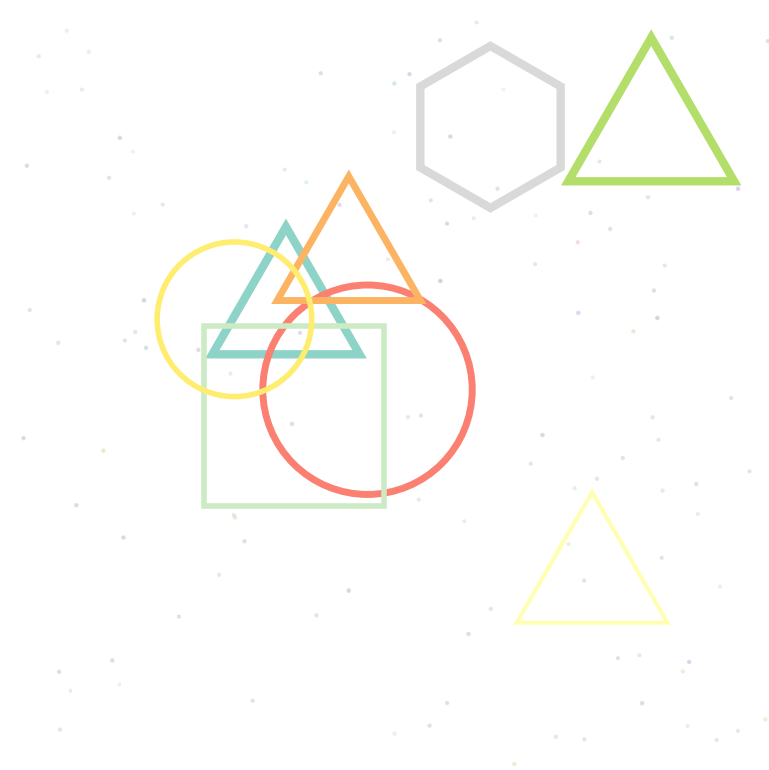[{"shape": "triangle", "thickness": 3, "radius": 0.55, "center": [0.371, 0.595]}, {"shape": "triangle", "thickness": 1.5, "radius": 0.57, "center": [0.769, 0.248]}, {"shape": "circle", "thickness": 2.5, "radius": 0.68, "center": [0.477, 0.494]}, {"shape": "triangle", "thickness": 2.5, "radius": 0.54, "center": [0.453, 0.663]}, {"shape": "triangle", "thickness": 3, "radius": 0.62, "center": [0.846, 0.827]}, {"shape": "hexagon", "thickness": 3, "radius": 0.53, "center": [0.637, 0.835]}, {"shape": "square", "thickness": 2, "radius": 0.58, "center": [0.382, 0.46]}, {"shape": "circle", "thickness": 2, "radius": 0.5, "center": [0.304, 0.585]}]